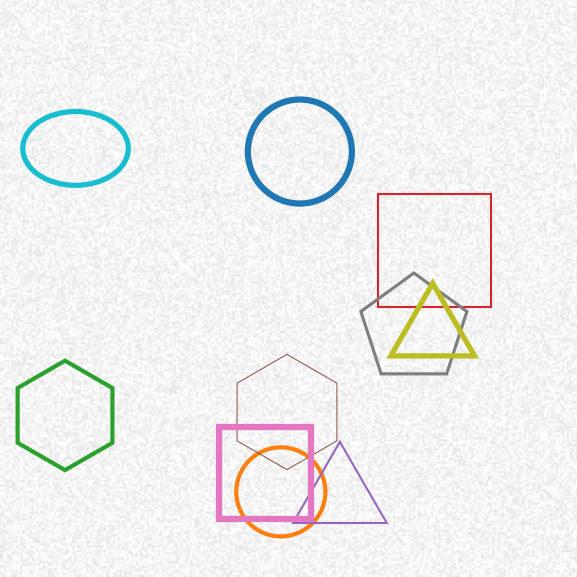[{"shape": "circle", "thickness": 3, "radius": 0.45, "center": [0.519, 0.737]}, {"shape": "circle", "thickness": 2, "radius": 0.39, "center": [0.486, 0.147]}, {"shape": "hexagon", "thickness": 2, "radius": 0.47, "center": [0.113, 0.28]}, {"shape": "square", "thickness": 1, "radius": 0.49, "center": [0.752, 0.566]}, {"shape": "triangle", "thickness": 1, "radius": 0.47, "center": [0.589, 0.14]}, {"shape": "hexagon", "thickness": 0.5, "radius": 0.5, "center": [0.497, 0.286]}, {"shape": "square", "thickness": 3, "radius": 0.4, "center": [0.459, 0.18]}, {"shape": "pentagon", "thickness": 1.5, "radius": 0.48, "center": [0.717, 0.43]}, {"shape": "triangle", "thickness": 2.5, "radius": 0.42, "center": [0.749, 0.425]}, {"shape": "oval", "thickness": 2.5, "radius": 0.46, "center": [0.131, 0.742]}]